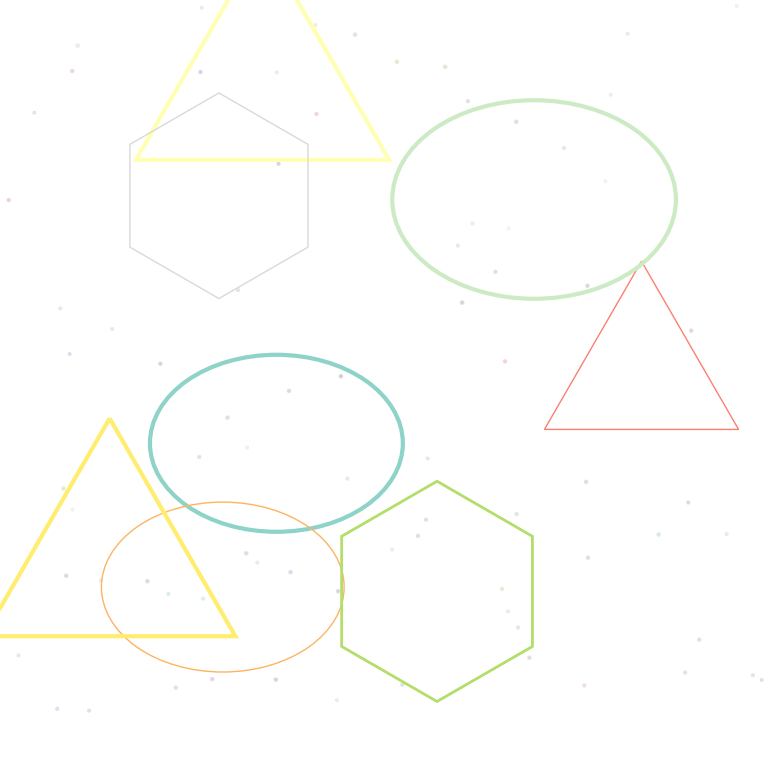[{"shape": "oval", "thickness": 1.5, "radius": 0.82, "center": [0.359, 0.424]}, {"shape": "triangle", "thickness": 1.5, "radius": 0.95, "center": [0.341, 0.887]}, {"shape": "triangle", "thickness": 0.5, "radius": 0.73, "center": [0.833, 0.515]}, {"shape": "oval", "thickness": 0.5, "radius": 0.79, "center": [0.289, 0.238]}, {"shape": "hexagon", "thickness": 1, "radius": 0.72, "center": [0.568, 0.232]}, {"shape": "hexagon", "thickness": 0.5, "radius": 0.67, "center": [0.284, 0.746]}, {"shape": "oval", "thickness": 1.5, "radius": 0.92, "center": [0.694, 0.741]}, {"shape": "triangle", "thickness": 1.5, "radius": 0.94, "center": [0.142, 0.268]}]